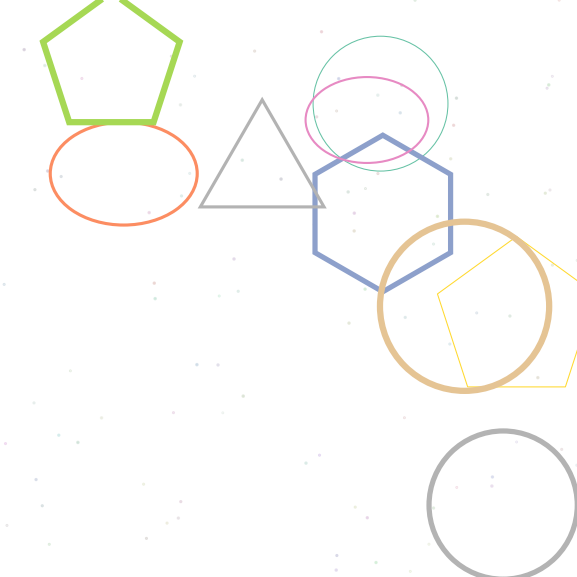[{"shape": "circle", "thickness": 0.5, "radius": 0.58, "center": [0.659, 0.82]}, {"shape": "oval", "thickness": 1.5, "radius": 0.64, "center": [0.214, 0.699]}, {"shape": "hexagon", "thickness": 2.5, "radius": 0.68, "center": [0.663, 0.629]}, {"shape": "oval", "thickness": 1, "radius": 0.53, "center": [0.635, 0.791]}, {"shape": "pentagon", "thickness": 3, "radius": 0.62, "center": [0.193, 0.888]}, {"shape": "pentagon", "thickness": 0.5, "radius": 0.72, "center": [0.894, 0.446]}, {"shape": "circle", "thickness": 3, "radius": 0.73, "center": [0.804, 0.469]}, {"shape": "triangle", "thickness": 1.5, "radius": 0.62, "center": [0.454, 0.703]}, {"shape": "circle", "thickness": 2.5, "radius": 0.64, "center": [0.871, 0.125]}]